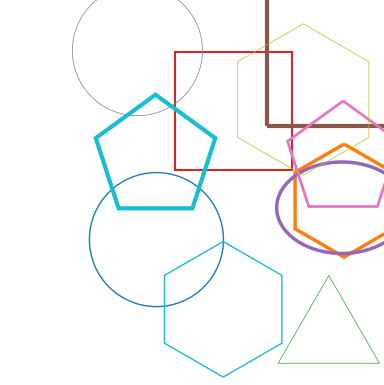[{"shape": "circle", "thickness": 1, "radius": 0.87, "center": [0.406, 0.378]}, {"shape": "hexagon", "thickness": 2.5, "radius": 0.73, "center": [0.894, 0.479]}, {"shape": "triangle", "thickness": 0.5, "radius": 0.76, "center": [0.854, 0.133]}, {"shape": "square", "thickness": 1.5, "radius": 0.76, "center": [0.606, 0.712]}, {"shape": "oval", "thickness": 2.5, "radius": 0.85, "center": [0.888, 0.46]}, {"shape": "square", "thickness": 3, "radius": 0.85, "center": [0.862, 0.843]}, {"shape": "pentagon", "thickness": 2, "radius": 0.76, "center": [0.891, 0.586]}, {"shape": "circle", "thickness": 0.5, "radius": 0.84, "center": [0.357, 0.868]}, {"shape": "hexagon", "thickness": 0.5, "radius": 0.98, "center": [0.788, 0.741]}, {"shape": "hexagon", "thickness": 1, "radius": 0.88, "center": [0.58, 0.197]}, {"shape": "pentagon", "thickness": 3, "radius": 0.82, "center": [0.404, 0.591]}]